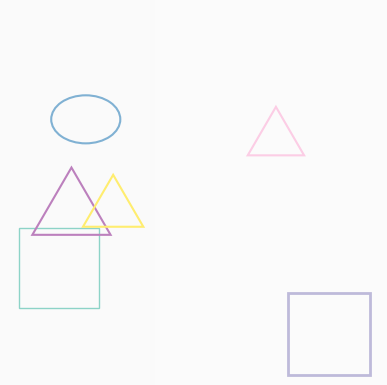[{"shape": "square", "thickness": 1, "radius": 0.52, "center": [0.152, 0.303]}, {"shape": "square", "thickness": 2, "radius": 0.53, "center": [0.849, 0.133]}, {"shape": "oval", "thickness": 1.5, "radius": 0.45, "center": [0.221, 0.69]}, {"shape": "triangle", "thickness": 1.5, "radius": 0.42, "center": [0.712, 0.639]}, {"shape": "triangle", "thickness": 1.5, "radius": 0.58, "center": [0.184, 0.448]}, {"shape": "triangle", "thickness": 1.5, "radius": 0.45, "center": [0.292, 0.456]}]